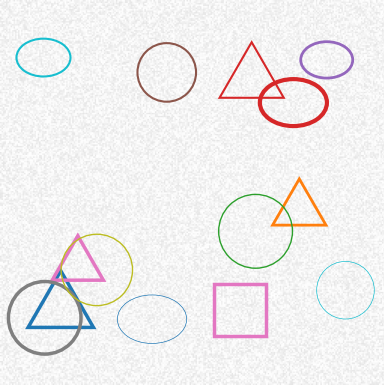[{"shape": "triangle", "thickness": 2.5, "radius": 0.49, "center": [0.158, 0.199]}, {"shape": "oval", "thickness": 0.5, "radius": 0.45, "center": [0.395, 0.171]}, {"shape": "triangle", "thickness": 2, "radius": 0.4, "center": [0.777, 0.455]}, {"shape": "circle", "thickness": 1, "radius": 0.48, "center": [0.664, 0.399]}, {"shape": "oval", "thickness": 3, "radius": 0.44, "center": [0.762, 0.734]}, {"shape": "triangle", "thickness": 1.5, "radius": 0.48, "center": [0.654, 0.794]}, {"shape": "oval", "thickness": 2, "radius": 0.34, "center": [0.849, 0.844]}, {"shape": "circle", "thickness": 1.5, "radius": 0.38, "center": [0.433, 0.812]}, {"shape": "triangle", "thickness": 2.5, "radius": 0.38, "center": [0.202, 0.311]}, {"shape": "square", "thickness": 2.5, "radius": 0.34, "center": [0.623, 0.194]}, {"shape": "circle", "thickness": 2.5, "radius": 0.47, "center": [0.116, 0.175]}, {"shape": "circle", "thickness": 1, "radius": 0.46, "center": [0.251, 0.299]}, {"shape": "circle", "thickness": 0.5, "radius": 0.37, "center": [0.897, 0.246]}, {"shape": "oval", "thickness": 1.5, "radius": 0.35, "center": [0.113, 0.85]}]